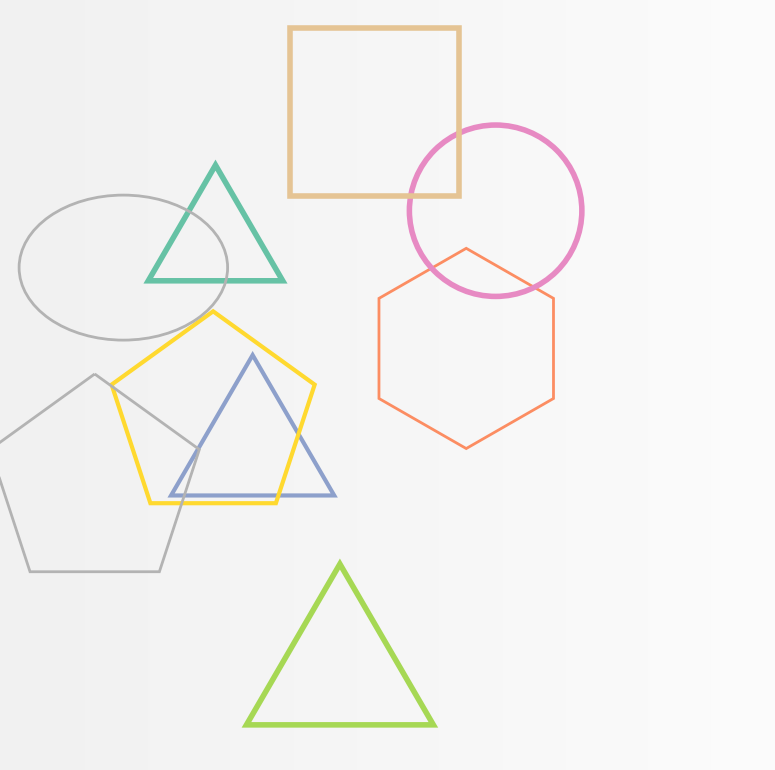[{"shape": "triangle", "thickness": 2, "radius": 0.5, "center": [0.278, 0.685]}, {"shape": "hexagon", "thickness": 1, "radius": 0.65, "center": [0.602, 0.547]}, {"shape": "triangle", "thickness": 1.5, "radius": 0.61, "center": [0.326, 0.417]}, {"shape": "circle", "thickness": 2, "radius": 0.56, "center": [0.64, 0.726]}, {"shape": "triangle", "thickness": 2, "radius": 0.7, "center": [0.439, 0.128]}, {"shape": "pentagon", "thickness": 1.5, "radius": 0.69, "center": [0.275, 0.458]}, {"shape": "square", "thickness": 2, "radius": 0.55, "center": [0.484, 0.854]}, {"shape": "oval", "thickness": 1, "radius": 0.67, "center": [0.159, 0.652]}, {"shape": "pentagon", "thickness": 1, "radius": 0.71, "center": [0.122, 0.372]}]